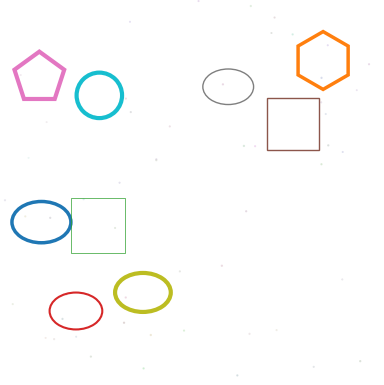[{"shape": "oval", "thickness": 2.5, "radius": 0.38, "center": [0.108, 0.423]}, {"shape": "hexagon", "thickness": 2.5, "radius": 0.38, "center": [0.839, 0.843]}, {"shape": "square", "thickness": 0.5, "radius": 0.35, "center": [0.255, 0.414]}, {"shape": "oval", "thickness": 1.5, "radius": 0.34, "center": [0.197, 0.192]}, {"shape": "square", "thickness": 1, "radius": 0.34, "center": [0.761, 0.679]}, {"shape": "pentagon", "thickness": 3, "radius": 0.34, "center": [0.102, 0.798]}, {"shape": "oval", "thickness": 1, "radius": 0.33, "center": [0.593, 0.775]}, {"shape": "oval", "thickness": 3, "radius": 0.36, "center": [0.371, 0.24]}, {"shape": "circle", "thickness": 3, "radius": 0.3, "center": [0.258, 0.752]}]